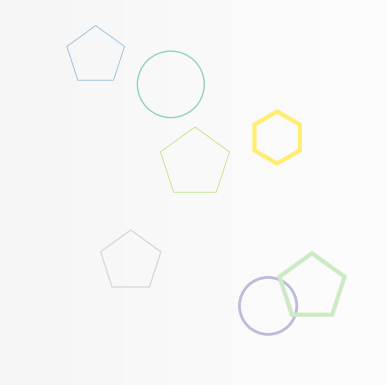[{"shape": "circle", "thickness": 1, "radius": 0.43, "center": [0.441, 0.781]}, {"shape": "circle", "thickness": 2, "radius": 0.37, "center": [0.692, 0.205]}, {"shape": "pentagon", "thickness": 0.5, "radius": 0.39, "center": [0.247, 0.855]}, {"shape": "pentagon", "thickness": 0.5, "radius": 0.47, "center": [0.503, 0.577]}, {"shape": "pentagon", "thickness": 1, "radius": 0.41, "center": [0.337, 0.321]}, {"shape": "pentagon", "thickness": 3, "radius": 0.44, "center": [0.805, 0.254]}, {"shape": "hexagon", "thickness": 3, "radius": 0.34, "center": [0.715, 0.643]}]